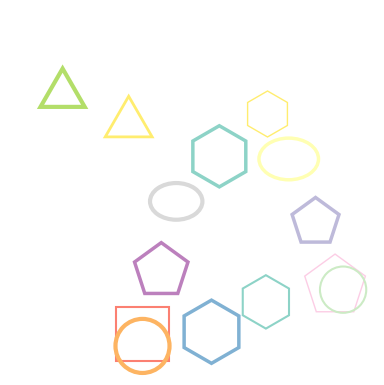[{"shape": "hexagon", "thickness": 1.5, "radius": 0.35, "center": [0.691, 0.216]}, {"shape": "hexagon", "thickness": 2.5, "radius": 0.4, "center": [0.57, 0.594]}, {"shape": "oval", "thickness": 2.5, "radius": 0.39, "center": [0.75, 0.587]}, {"shape": "pentagon", "thickness": 2.5, "radius": 0.32, "center": [0.82, 0.423]}, {"shape": "square", "thickness": 1.5, "radius": 0.35, "center": [0.37, 0.133]}, {"shape": "hexagon", "thickness": 2.5, "radius": 0.41, "center": [0.549, 0.138]}, {"shape": "circle", "thickness": 3, "radius": 0.35, "center": [0.37, 0.101]}, {"shape": "triangle", "thickness": 3, "radius": 0.33, "center": [0.163, 0.756]}, {"shape": "pentagon", "thickness": 1, "radius": 0.41, "center": [0.87, 0.257]}, {"shape": "oval", "thickness": 3, "radius": 0.34, "center": [0.458, 0.477]}, {"shape": "pentagon", "thickness": 2.5, "radius": 0.36, "center": [0.419, 0.297]}, {"shape": "circle", "thickness": 1.5, "radius": 0.3, "center": [0.891, 0.248]}, {"shape": "triangle", "thickness": 2, "radius": 0.35, "center": [0.334, 0.68]}, {"shape": "hexagon", "thickness": 1, "radius": 0.3, "center": [0.695, 0.704]}]